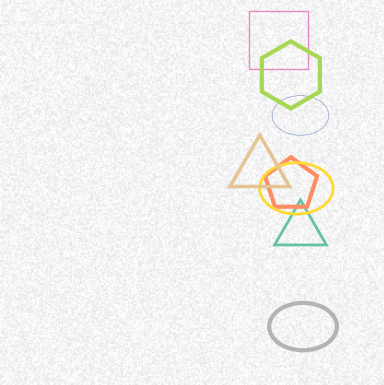[{"shape": "triangle", "thickness": 2, "radius": 0.39, "center": [0.781, 0.403]}, {"shape": "pentagon", "thickness": 3, "radius": 0.36, "center": [0.756, 0.521]}, {"shape": "oval", "thickness": 0.5, "radius": 0.37, "center": [0.78, 0.7]}, {"shape": "square", "thickness": 1, "radius": 0.38, "center": [0.723, 0.896]}, {"shape": "hexagon", "thickness": 3, "radius": 0.44, "center": [0.755, 0.806]}, {"shape": "oval", "thickness": 2, "radius": 0.48, "center": [0.77, 0.511]}, {"shape": "triangle", "thickness": 2.5, "radius": 0.45, "center": [0.675, 0.56]}, {"shape": "oval", "thickness": 3, "radius": 0.44, "center": [0.787, 0.152]}]